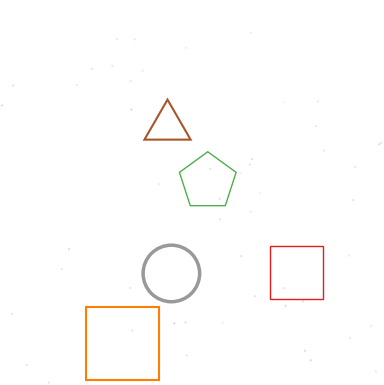[{"shape": "square", "thickness": 1, "radius": 0.35, "center": [0.77, 0.292]}, {"shape": "pentagon", "thickness": 1, "radius": 0.39, "center": [0.54, 0.528]}, {"shape": "square", "thickness": 1.5, "radius": 0.48, "center": [0.319, 0.108]}, {"shape": "triangle", "thickness": 1.5, "radius": 0.35, "center": [0.435, 0.672]}, {"shape": "circle", "thickness": 2.5, "radius": 0.37, "center": [0.445, 0.29]}]